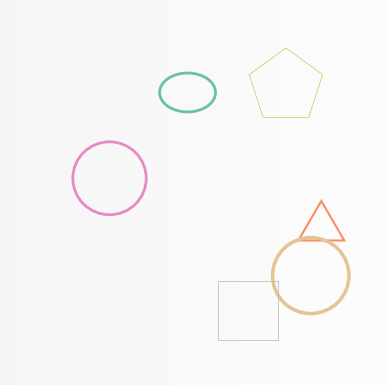[{"shape": "oval", "thickness": 2, "radius": 0.36, "center": [0.484, 0.76]}, {"shape": "triangle", "thickness": 1.5, "radius": 0.34, "center": [0.829, 0.41]}, {"shape": "circle", "thickness": 2, "radius": 0.47, "center": [0.283, 0.537]}, {"shape": "pentagon", "thickness": 0.5, "radius": 0.5, "center": [0.738, 0.775]}, {"shape": "circle", "thickness": 2.5, "radius": 0.49, "center": [0.802, 0.284]}, {"shape": "square", "thickness": 0.5, "radius": 0.38, "center": [0.64, 0.193]}]